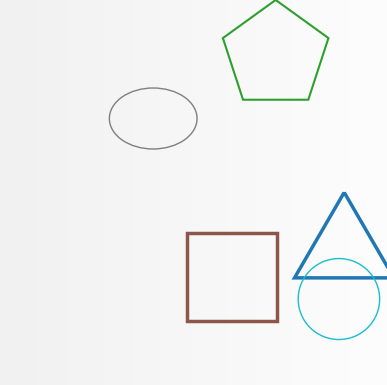[{"shape": "triangle", "thickness": 2.5, "radius": 0.74, "center": [0.888, 0.352]}, {"shape": "pentagon", "thickness": 1.5, "radius": 0.72, "center": [0.711, 0.857]}, {"shape": "square", "thickness": 2.5, "radius": 0.58, "center": [0.599, 0.28]}, {"shape": "oval", "thickness": 1, "radius": 0.57, "center": [0.395, 0.692]}, {"shape": "circle", "thickness": 1, "radius": 0.53, "center": [0.875, 0.223]}]